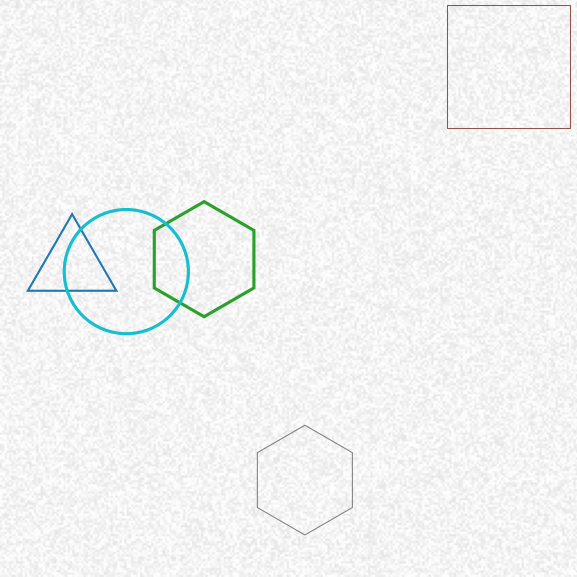[{"shape": "triangle", "thickness": 1, "radius": 0.44, "center": [0.125, 0.54]}, {"shape": "hexagon", "thickness": 1.5, "radius": 0.5, "center": [0.353, 0.55]}, {"shape": "square", "thickness": 0.5, "radius": 0.53, "center": [0.881, 0.883]}, {"shape": "hexagon", "thickness": 0.5, "radius": 0.48, "center": [0.528, 0.168]}, {"shape": "circle", "thickness": 1.5, "radius": 0.54, "center": [0.219, 0.529]}]